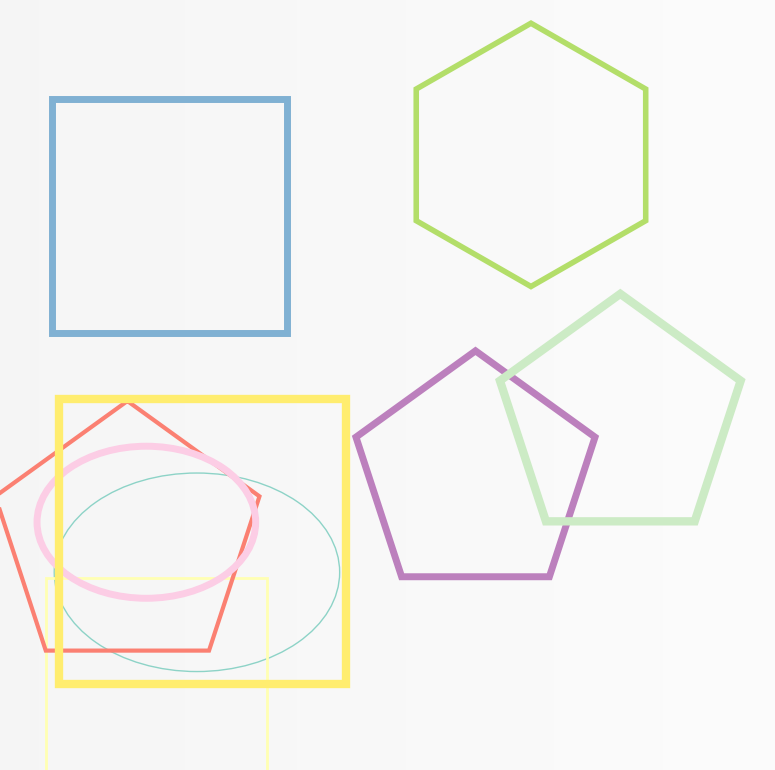[{"shape": "oval", "thickness": 0.5, "radius": 0.92, "center": [0.254, 0.257]}, {"shape": "square", "thickness": 1, "radius": 0.71, "center": [0.202, 0.107]}, {"shape": "pentagon", "thickness": 1.5, "radius": 0.9, "center": [0.164, 0.3]}, {"shape": "square", "thickness": 2.5, "radius": 0.76, "center": [0.219, 0.719]}, {"shape": "hexagon", "thickness": 2, "radius": 0.85, "center": [0.685, 0.799]}, {"shape": "oval", "thickness": 2.5, "radius": 0.71, "center": [0.189, 0.322]}, {"shape": "pentagon", "thickness": 2.5, "radius": 0.81, "center": [0.614, 0.382]}, {"shape": "pentagon", "thickness": 3, "radius": 0.82, "center": [0.8, 0.455]}, {"shape": "square", "thickness": 3, "radius": 0.93, "center": [0.261, 0.296]}]